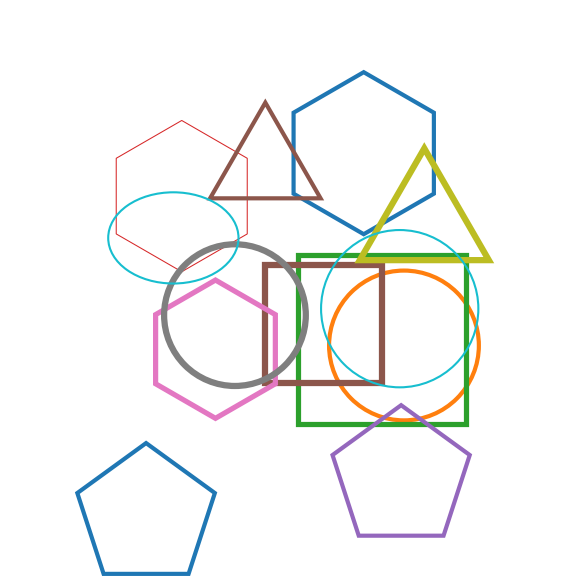[{"shape": "pentagon", "thickness": 2, "radius": 0.63, "center": [0.253, 0.107]}, {"shape": "hexagon", "thickness": 2, "radius": 0.7, "center": [0.63, 0.734]}, {"shape": "circle", "thickness": 2, "radius": 0.65, "center": [0.7, 0.401]}, {"shape": "square", "thickness": 2.5, "radius": 0.73, "center": [0.662, 0.411]}, {"shape": "hexagon", "thickness": 0.5, "radius": 0.65, "center": [0.315, 0.66]}, {"shape": "pentagon", "thickness": 2, "radius": 0.62, "center": [0.695, 0.173]}, {"shape": "triangle", "thickness": 2, "radius": 0.55, "center": [0.459, 0.711]}, {"shape": "square", "thickness": 3, "radius": 0.51, "center": [0.56, 0.438]}, {"shape": "hexagon", "thickness": 2.5, "radius": 0.6, "center": [0.373, 0.394]}, {"shape": "circle", "thickness": 3, "radius": 0.61, "center": [0.407, 0.453]}, {"shape": "triangle", "thickness": 3, "radius": 0.64, "center": [0.735, 0.613]}, {"shape": "circle", "thickness": 1, "radius": 0.68, "center": [0.692, 0.465]}, {"shape": "oval", "thickness": 1, "radius": 0.56, "center": [0.3, 0.587]}]